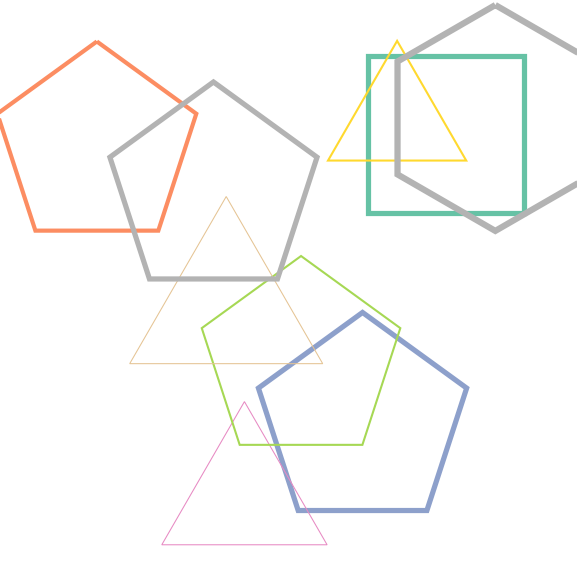[{"shape": "square", "thickness": 2.5, "radius": 0.68, "center": [0.773, 0.766]}, {"shape": "pentagon", "thickness": 2, "radius": 0.91, "center": [0.168, 0.746]}, {"shape": "pentagon", "thickness": 2.5, "radius": 0.95, "center": [0.628, 0.268]}, {"shape": "triangle", "thickness": 0.5, "radius": 0.83, "center": [0.423, 0.138]}, {"shape": "pentagon", "thickness": 1, "radius": 0.9, "center": [0.521, 0.375]}, {"shape": "triangle", "thickness": 1, "radius": 0.69, "center": [0.688, 0.79]}, {"shape": "triangle", "thickness": 0.5, "radius": 0.96, "center": [0.392, 0.466]}, {"shape": "hexagon", "thickness": 3, "radius": 0.98, "center": [0.858, 0.795]}, {"shape": "pentagon", "thickness": 2.5, "radius": 0.94, "center": [0.37, 0.669]}]